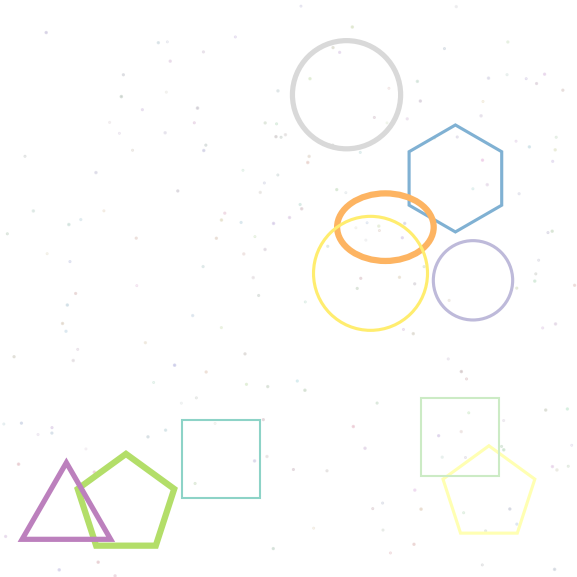[{"shape": "square", "thickness": 1, "radius": 0.34, "center": [0.383, 0.204]}, {"shape": "pentagon", "thickness": 1.5, "radius": 0.42, "center": [0.847, 0.144]}, {"shape": "circle", "thickness": 1.5, "radius": 0.34, "center": [0.819, 0.514]}, {"shape": "hexagon", "thickness": 1.5, "radius": 0.46, "center": [0.789, 0.69]}, {"shape": "oval", "thickness": 3, "radius": 0.42, "center": [0.667, 0.606]}, {"shape": "pentagon", "thickness": 3, "radius": 0.44, "center": [0.218, 0.125]}, {"shape": "circle", "thickness": 2.5, "radius": 0.47, "center": [0.6, 0.835]}, {"shape": "triangle", "thickness": 2.5, "radius": 0.44, "center": [0.115, 0.11]}, {"shape": "square", "thickness": 1, "radius": 0.34, "center": [0.797, 0.242]}, {"shape": "circle", "thickness": 1.5, "radius": 0.49, "center": [0.642, 0.526]}]